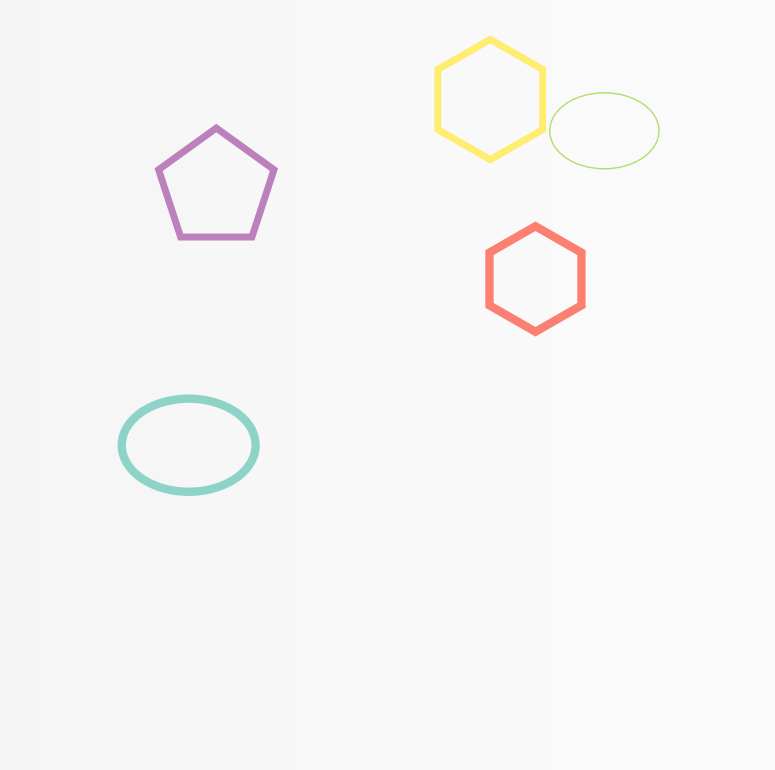[{"shape": "oval", "thickness": 3, "radius": 0.43, "center": [0.243, 0.422]}, {"shape": "hexagon", "thickness": 3, "radius": 0.34, "center": [0.691, 0.638]}, {"shape": "oval", "thickness": 0.5, "radius": 0.35, "center": [0.78, 0.83]}, {"shape": "pentagon", "thickness": 2.5, "radius": 0.39, "center": [0.279, 0.755]}, {"shape": "hexagon", "thickness": 2.5, "radius": 0.39, "center": [0.633, 0.871]}]